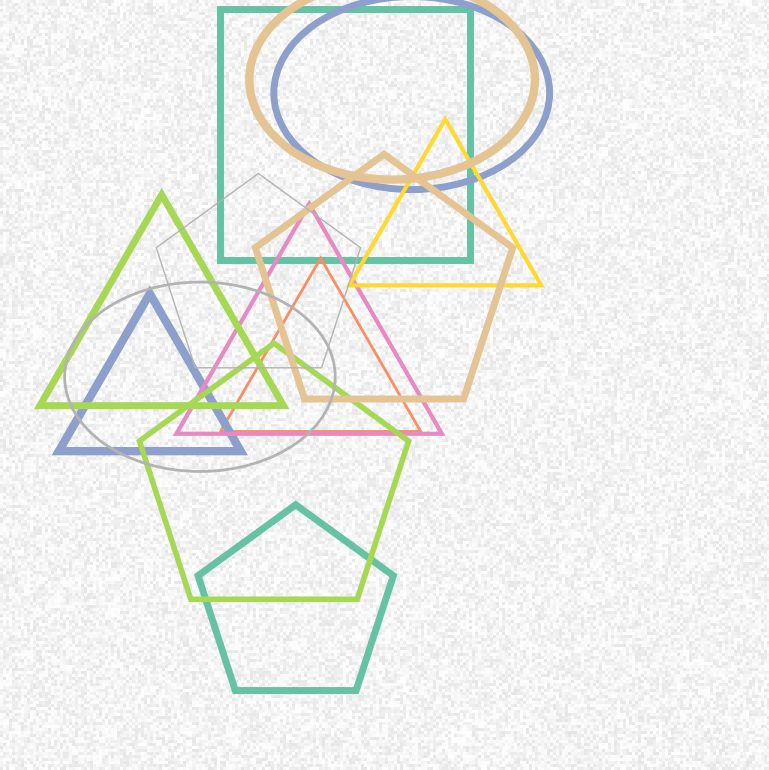[{"shape": "square", "thickness": 2.5, "radius": 0.81, "center": [0.448, 0.825]}, {"shape": "pentagon", "thickness": 2.5, "radius": 0.67, "center": [0.384, 0.211]}, {"shape": "triangle", "thickness": 1, "radius": 0.75, "center": [0.416, 0.515]}, {"shape": "triangle", "thickness": 3, "radius": 0.68, "center": [0.195, 0.482]}, {"shape": "oval", "thickness": 2.5, "radius": 0.9, "center": [0.535, 0.879]}, {"shape": "triangle", "thickness": 1.5, "radius": 1.0, "center": [0.402, 0.536]}, {"shape": "pentagon", "thickness": 2, "radius": 0.92, "center": [0.356, 0.37]}, {"shape": "triangle", "thickness": 2.5, "radius": 0.91, "center": [0.21, 0.564]}, {"shape": "triangle", "thickness": 1.5, "radius": 0.72, "center": [0.578, 0.701]}, {"shape": "oval", "thickness": 3, "radius": 0.93, "center": [0.509, 0.897]}, {"shape": "pentagon", "thickness": 2.5, "radius": 0.88, "center": [0.499, 0.624]}, {"shape": "oval", "thickness": 1, "radius": 0.88, "center": [0.26, 0.511]}, {"shape": "pentagon", "thickness": 0.5, "radius": 0.7, "center": [0.336, 0.635]}]